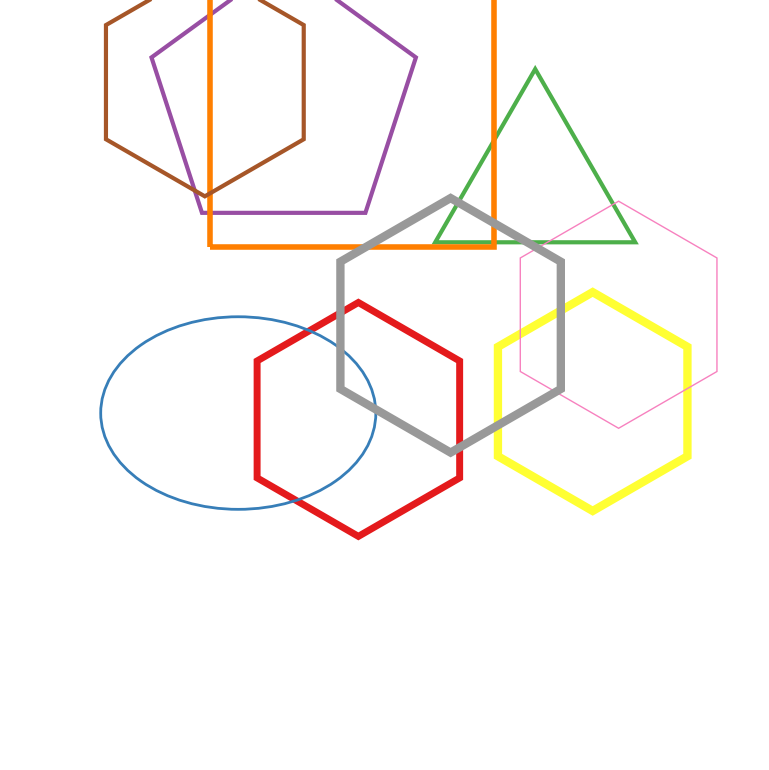[{"shape": "hexagon", "thickness": 2.5, "radius": 0.76, "center": [0.465, 0.455]}, {"shape": "oval", "thickness": 1, "radius": 0.89, "center": [0.309, 0.464]}, {"shape": "triangle", "thickness": 1.5, "radius": 0.75, "center": [0.695, 0.76]}, {"shape": "pentagon", "thickness": 1.5, "radius": 0.9, "center": [0.368, 0.87]}, {"shape": "square", "thickness": 2, "radius": 0.92, "center": [0.457, 0.864]}, {"shape": "hexagon", "thickness": 3, "radius": 0.71, "center": [0.77, 0.479]}, {"shape": "hexagon", "thickness": 1.5, "radius": 0.74, "center": [0.266, 0.893]}, {"shape": "hexagon", "thickness": 0.5, "radius": 0.74, "center": [0.803, 0.591]}, {"shape": "hexagon", "thickness": 3, "radius": 0.83, "center": [0.585, 0.577]}]